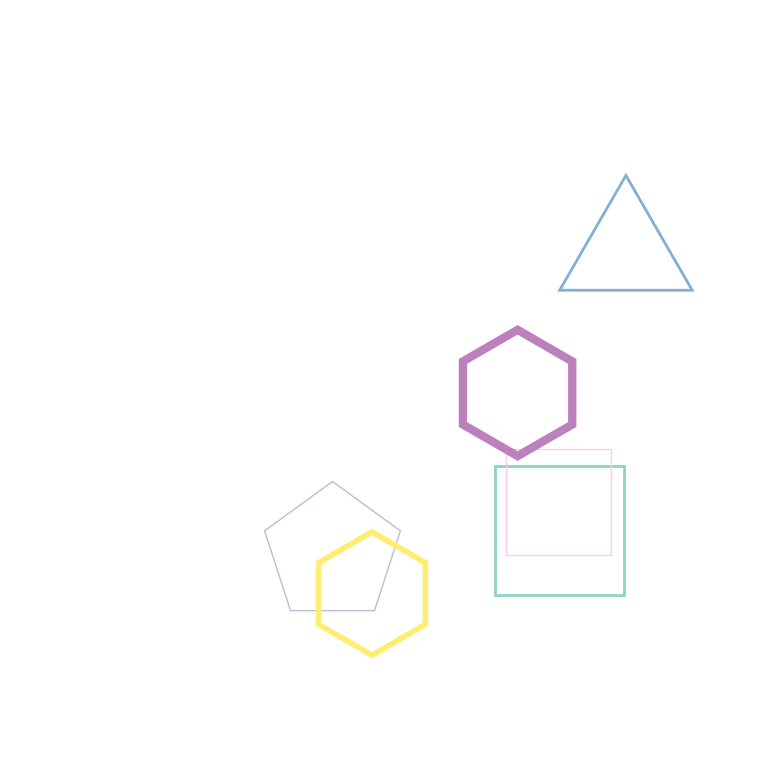[{"shape": "square", "thickness": 1, "radius": 0.42, "center": [0.727, 0.311]}, {"shape": "pentagon", "thickness": 0.5, "radius": 0.46, "center": [0.432, 0.282]}, {"shape": "triangle", "thickness": 1, "radius": 0.5, "center": [0.813, 0.673]}, {"shape": "square", "thickness": 0.5, "radius": 0.34, "center": [0.725, 0.348]}, {"shape": "hexagon", "thickness": 3, "radius": 0.41, "center": [0.672, 0.49]}, {"shape": "hexagon", "thickness": 2, "radius": 0.4, "center": [0.483, 0.229]}]